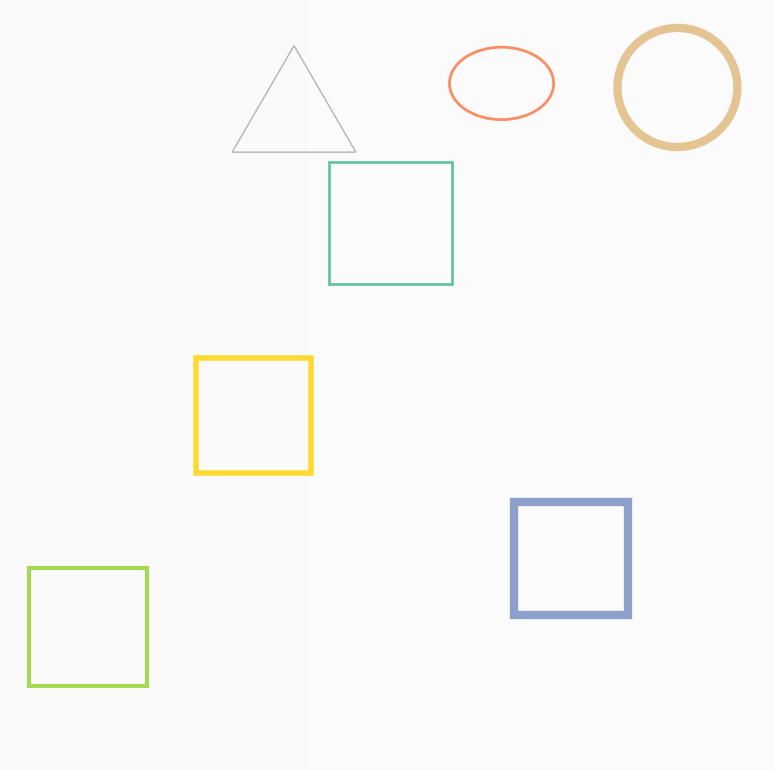[{"shape": "square", "thickness": 1, "radius": 0.4, "center": [0.504, 0.711]}, {"shape": "oval", "thickness": 1, "radius": 0.34, "center": [0.647, 0.892]}, {"shape": "square", "thickness": 3, "radius": 0.36, "center": [0.737, 0.275]}, {"shape": "square", "thickness": 1.5, "radius": 0.38, "center": [0.113, 0.185]}, {"shape": "square", "thickness": 2, "radius": 0.37, "center": [0.327, 0.46]}, {"shape": "circle", "thickness": 3, "radius": 0.39, "center": [0.874, 0.886]}, {"shape": "triangle", "thickness": 0.5, "radius": 0.46, "center": [0.379, 0.848]}]